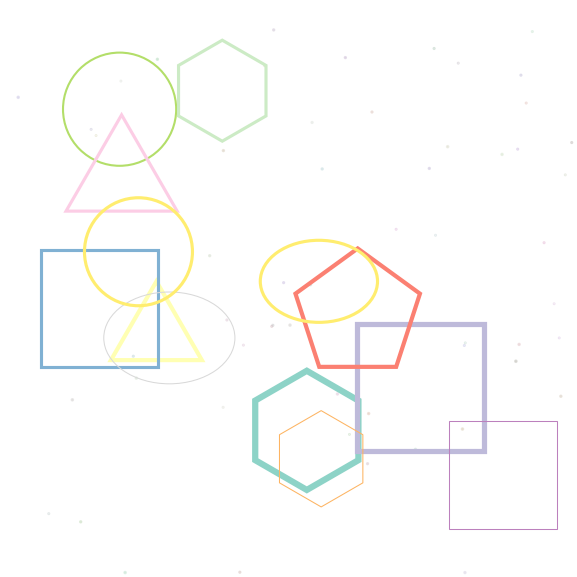[{"shape": "hexagon", "thickness": 3, "radius": 0.52, "center": [0.531, 0.254]}, {"shape": "triangle", "thickness": 2, "radius": 0.45, "center": [0.271, 0.421]}, {"shape": "square", "thickness": 2.5, "radius": 0.55, "center": [0.729, 0.329]}, {"shape": "pentagon", "thickness": 2, "radius": 0.57, "center": [0.619, 0.456]}, {"shape": "square", "thickness": 1.5, "radius": 0.51, "center": [0.172, 0.465]}, {"shape": "hexagon", "thickness": 0.5, "radius": 0.42, "center": [0.556, 0.205]}, {"shape": "circle", "thickness": 1, "radius": 0.49, "center": [0.207, 0.81]}, {"shape": "triangle", "thickness": 1.5, "radius": 0.56, "center": [0.211, 0.689]}, {"shape": "oval", "thickness": 0.5, "radius": 0.57, "center": [0.293, 0.414]}, {"shape": "square", "thickness": 0.5, "radius": 0.47, "center": [0.872, 0.176]}, {"shape": "hexagon", "thickness": 1.5, "radius": 0.44, "center": [0.385, 0.842]}, {"shape": "circle", "thickness": 1.5, "radius": 0.47, "center": [0.24, 0.563]}, {"shape": "oval", "thickness": 1.5, "radius": 0.51, "center": [0.552, 0.512]}]